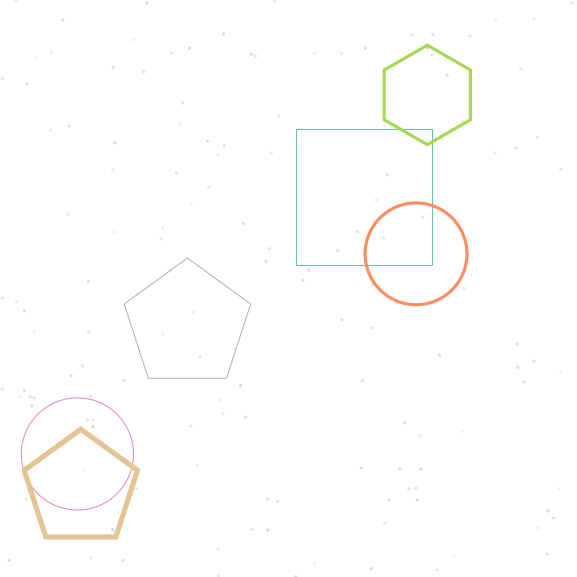[{"shape": "square", "thickness": 0.5, "radius": 0.59, "center": [0.63, 0.658]}, {"shape": "circle", "thickness": 1.5, "radius": 0.44, "center": [0.72, 0.56]}, {"shape": "circle", "thickness": 0.5, "radius": 0.49, "center": [0.134, 0.213]}, {"shape": "hexagon", "thickness": 1.5, "radius": 0.43, "center": [0.74, 0.835]}, {"shape": "pentagon", "thickness": 2.5, "radius": 0.52, "center": [0.14, 0.153]}, {"shape": "pentagon", "thickness": 0.5, "radius": 0.58, "center": [0.325, 0.437]}]